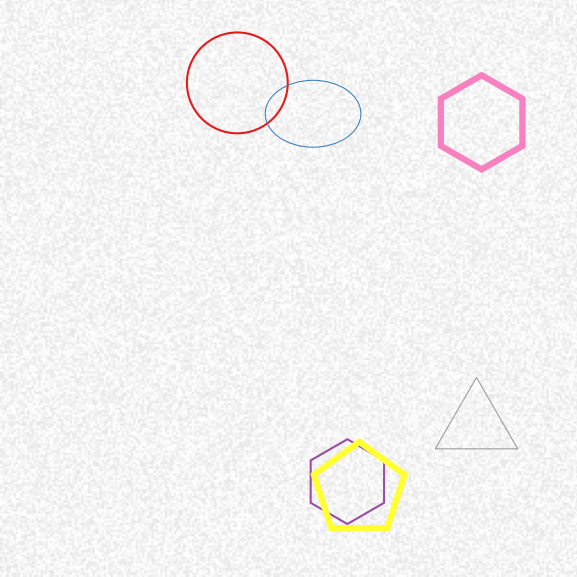[{"shape": "circle", "thickness": 1, "radius": 0.44, "center": [0.411, 0.856]}, {"shape": "oval", "thickness": 0.5, "radius": 0.41, "center": [0.542, 0.802]}, {"shape": "hexagon", "thickness": 1, "radius": 0.37, "center": [0.602, 0.165]}, {"shape": "pentagon", "thickness": 3, "radius": 0.41, "center": [0.622, 0.152]}, {"shape": "hexagon", "thickness": 3, "radius": 0.41, "center": [0.834, 0.787]}, {"shape": "triangle", "thickness": 0.5, "radius": 0.41, "center": [0.825, 0.263]}]